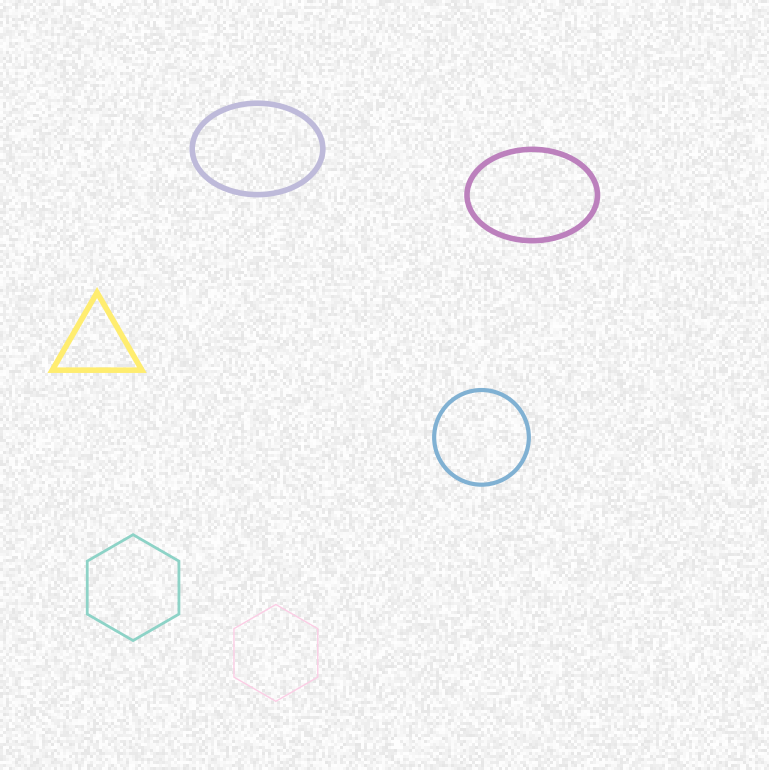[{"shape": "hexagon", "thickness": 1, "radius": 0.34, "center": [0.173, 0.237]}, {"shape": "oval", "thickness": 2, "radius": 0.42, "center": [0.334, 0.807]}, {"shape": "circle", "thickness": 1.5, "radius": 0.31, "center": [0.625, 0.432]}, {"shape": "hexagon", "thickness": 0.5, "radius": 0.31, "center": [0.358, 0.152]}, {"shape": "oval", "thickness": 2, "radius": 0.42, "center": [0.691, 0.747]}, {"shape": "triangle", "thickness": 2, "radius": 0.34, "center": [0.126, 0.553]}]